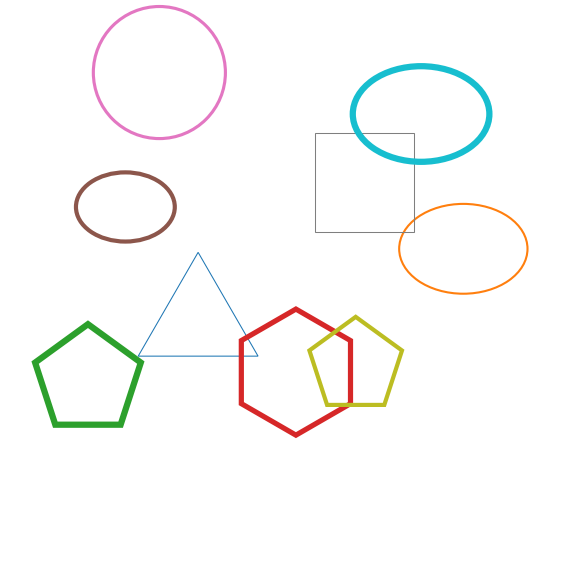[{"shape": "triangle", "thickness": 0.5, "radius": 0.6, "center": [0.343, 0.442]}, {"shape": "oval", "thickness": 1, "radius": 0.56, "center": [0.802, 0.568]}, {"shape": "pentagon", "thickness": 3, "radius": 0.48, "center": [0.152, 0.342]}, {"shape": "hexagon", "thickness": 2.5, "radius": 0.55, "center": [0.512, 0.355]}, {"shape": "oval", "thickness": 2, "radius": 0.43, "center": [0.217, 0.641]}, {"shape": "circle", "thickness": 1.5, "radius": 0.57, "center": [0.276, 0.874]}, {"shape": "square", "thickness": 0.5, "radius": 0.43, "center": [0.631, 0.684]}, {"shape": "pentagon", "thickness": 2, "radius": 0.42, "center": [0.616, 0.366]}, {"shape": "oval", "thickness": 3, "radius": 0.59, "center": [0.729, 0.802]}]